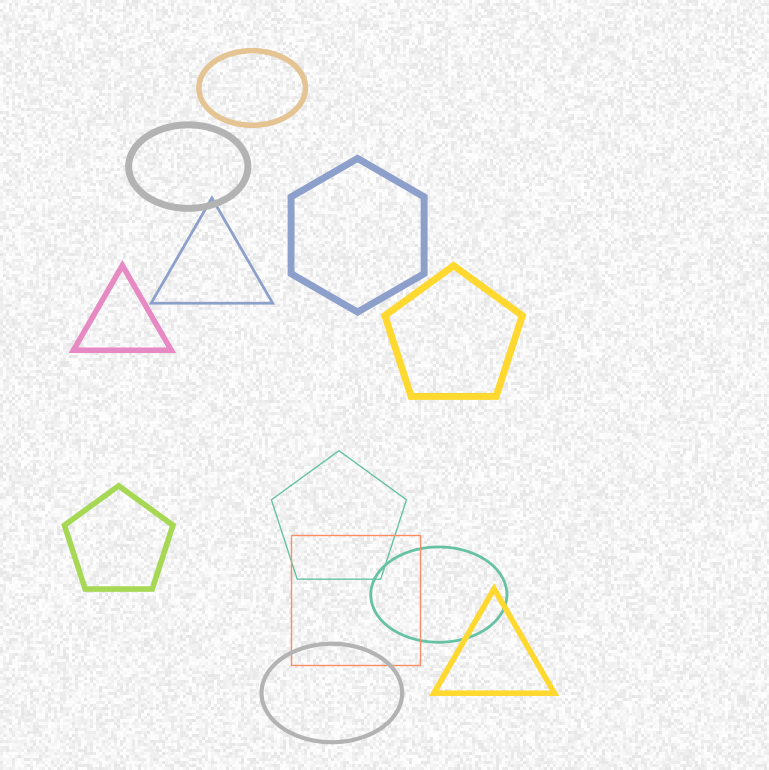[{"shape": "oval", "thickness": 1, "radius": 0.44, "center": [0.57, 0.228]}, {"shape": "pentagon", "thickness": 0.5, "radius": 0.46, "center": [0.44, 0.322]}, {"shape": "square", "thickness": 0.5, "radius": 0.42, "center": [0.462, 0.221]}, {"shape": "triangle", "thickness": 1, "radius": 0.46, "center": [0.275, 0.652]}, {"shape": "hexagon", "thickness": 2.5, "radius": 0.5, "center": [0.464, 0.694]}, {"shape": "triangle", "thickness": 2, "radius": 0.37, "center": [0.159, 0.582]}, {"shape": "pentagon", "thickness": 2, "radius": 0.37, "center": [0.154, 0.295]}, {"shape": "pentagon", "thickness": 2.5, "radius": 0.47, "center": [0.589, 0.561]}, {"shape": "triangle", "thickness": 2, "radius": 0.45, "center": [0.642, 0.145]}, {"shape": "oval", "thickness": 2, "radius": 0.35, "center": [0.328, 0.886]}, {"shape": "oval", "thickness": 1.5, "radius": 0.46, "center": [0.431, 0.1]}, {"shape": "oval", "thickness": 2.5, "radius": 0.39, "center": [0.245, 0.784]}]